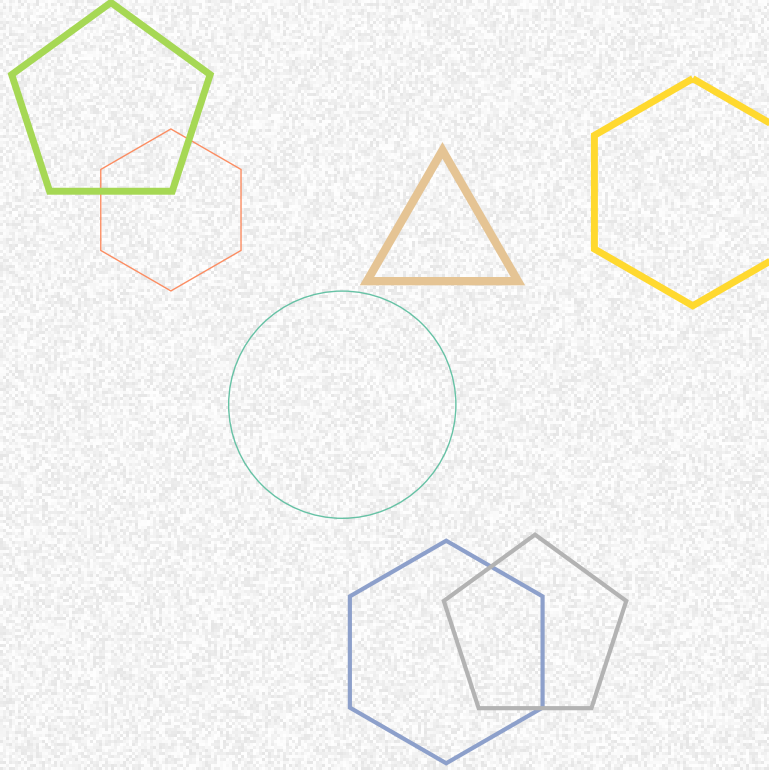[{"shape": "circle", "thickness": 0.5, "radius": 0.74, "center": [0.445, 0.474]}, {"shape": "hexagon", "thickness": 0.5, "radius": 0.53, "center": [0.222, 0.727]}, {"shape": "hexagon", "thickness": 1.5, "radius": 0.72, "center": [0.58, 0.153]}, {"shape": "pentagon", "thickness": 2.5, "radius": 0.68, "center": [0.144, 0.861]}, {"shape": "hexagon", "thickness": 2.5, "radius": 0.74, "center": [0.9, 0.75]}, {"shape": "triangle", "thickness": 3, "radius": 0.57, "center": [0.575, 0.691]}, {"shape": "pentagon", "thickness": 1.5, "radius": 0.62, "center": [0.695, 0.181]}]